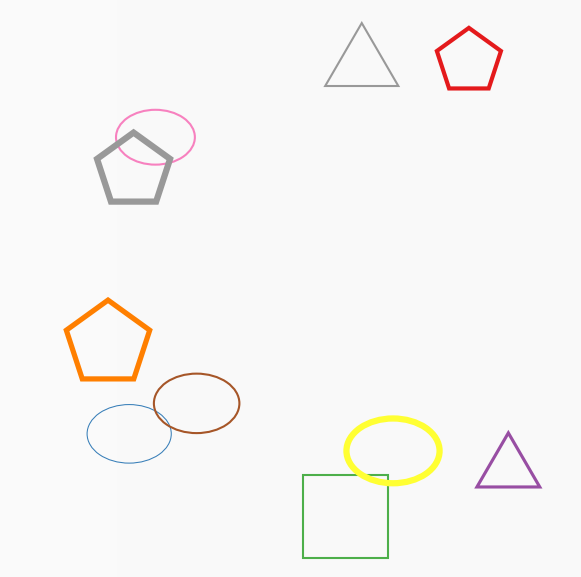[{"shape": "pentagon", "thickness": 2, "radius": 0.29, "center": [0.807, 0.893]}, {"shape": "oval", "thickness": 0.5, "radius": 0.36, "center": [0.222, 0.248]}, {"shape": "square", "thickness": 1, "radius": 0.36, "center": [0.595, 0.105]}, {"shape": "triangle", "thickness": 1.5, "radius": 0.31, "center": [0.875, 0.187]}, {"shape": "pentagon", "thickness": 2.5, "radius": 0.38, "center": [0.186, 0.404]}, {"shape": "oval", "thickness": 3, "radius": 0.4, "center": [0.676, 0.218]}, {"shape": "oval", "thickness": 1, "radius": 0.37, "center": [0.338, 0.301]}, {"shape": "oval", "thickness": 1, "radius": 0.34, "center": [0.267, 0.762]}, {"shape": "pentagon", "thickness": 3, "radius": 0.33, "center": [0.23, 0.704]}, {"shape": "triangle", "thickness": 1, "radius": 0.36, "center": [0.622, 0.887]}]